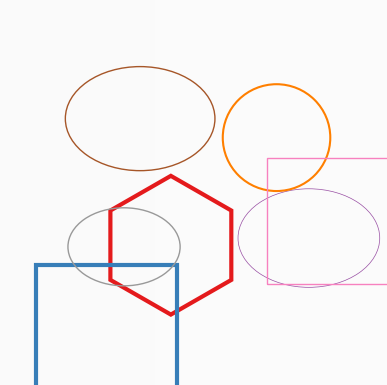[{"shape": "hexagon", "thickness": 3, "radius": 0.9, "center": [0.441, 0.363]}, {"shape": "square", "thickness": 3, "radius": 0.91, "center": [0.275, 0.129]}, {"shape": "oval", "thickness": 0.5, "radius": 0.91, "center": [0.797, 0.382]}, {"shape": "circle", "thickness": 1.5, "radius": 0.69, "center": [0.714, 0.643]}, {"shape": "oval", "thickness": 1, "radius": 0.97, "center": [0.362, 0.692]}, {"shape": "square", "thickness": 1, "radius": 0.82, "center": [0.853, 0.427]}, {"shape": "oval", "thickness": 1, "radius": 0.72, "center": [0.32, 0.359]}]